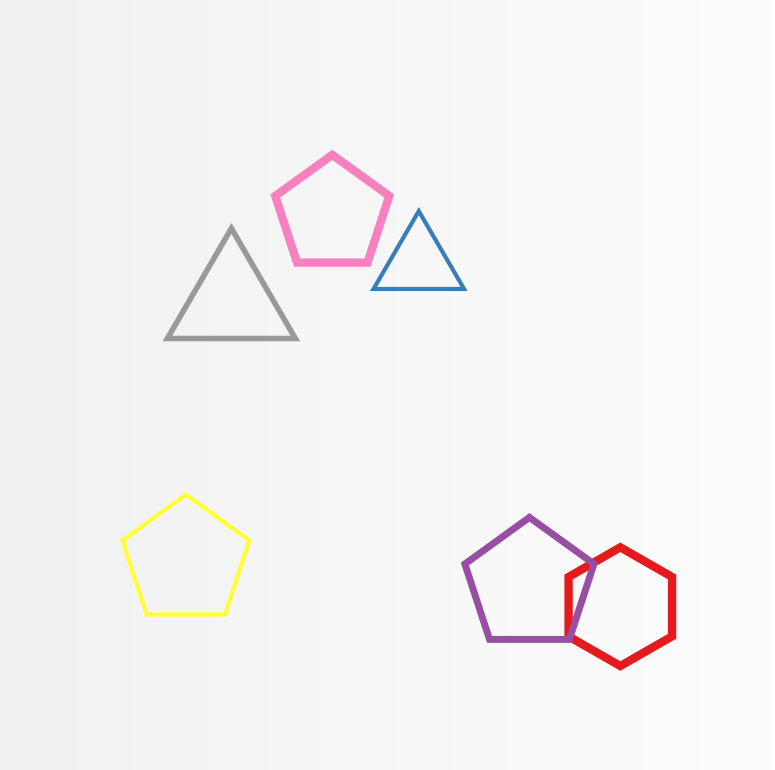[{"shape": "hexagon", "thickness": 3, "radius": 0.39, "center": [0.8, 0.212]}, {"shape": "triangle", "thickness": 1.5, "radius": 0.34, "center": [0.54, 0.658]}, {"shape": "pentagon", "thickness": 2.5, "radius": 0.44, "center": [0.683, 0.24]}, {"shape": "pentagon", "thickness": 1.5, "radius": 0.43, "center": [0.24, 0.272]}, {"shape": "pentagon", "thickness": 3, "radius": 0.39, "center": [0.429, 0.722]}, {"shape": "triangle", "thickness": 2, "radius": 0.48, "center": [0.299, 0.608]}]